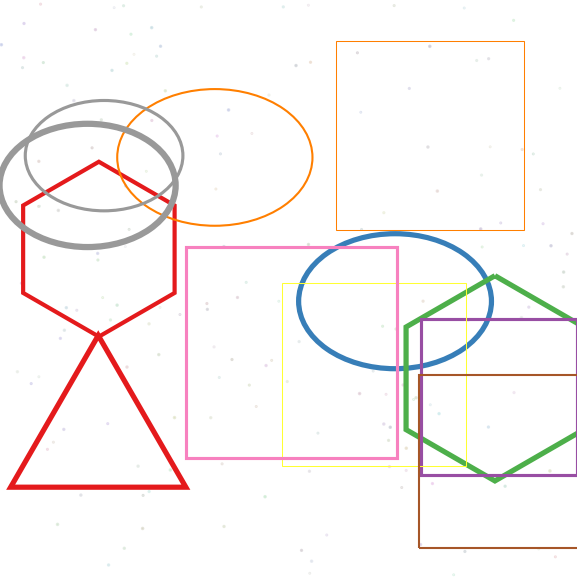[{"shape": "triangle", "thickness": 2.5, "radius": 0.88, "center": [0.17, 0.243]}, {"shape": "hexagon", "thickness": 2, "radius": 0.76, "center": [0.171, 0.568]}, {"shape": "oval", "thickness": 2.5, "radius": 0.83, "center": [0.684, 0.478]}, {"shape": "hexagon", "thickness": 2.5, "radius": 0.89, "center": [0.857, 0.344]}, {"shape": "square", "thickness": 1.5, "radius": 0.68, "center": [0.864, 0.311]}, {"shape": "oval", "thickness": 1, "radius": 0.85, "center": [0.372, 0.727]}, {"shape": "square", "thickness": 0.5, "radius": 0.82, "center": [0.745, 0.765]}, {"shape": "square", "thickness": 0.5, "radius": 0.79, "center": [0.648, 0.351]}, {"shape": "square", "thickness": 1, "radius": 0.75, "center": [0.875, 0.2]}, {"shape": "square", "thickness": 1.5, "radius": 0.91, "center": [0.504, 0.389]}, {"shape": "oval", "thickness": 3, "radius": 0.76, "center": [0.152, 0.678]}, {"shape": "oval", "thickness": 1.5, "radius": 0.68, "center": [0.18, 0.73]}]